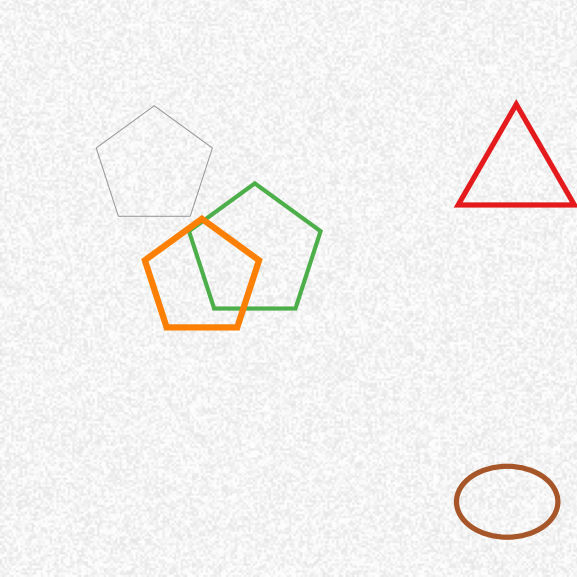[{"shape": "triangle", "thickness": 2.5, "radius": 0.58, "center": [0.894, 0.702]}, {"shape": "pentagon", "thickness": 2, "radius": 0.6, "center": [0.441, 0.562]}, {"shape": "pentagon", "thickness": 3, "radius": 0.52, "center": [0.35, 0.516]}, {"shape": "oval", "thickness": 2.5, "radius": 0.44, "center": [0.878, 0.13]}, {"shape": "pentagon", "thickness": 0.5, "radius": 0.53, "center": [0.267, 0.71]}]